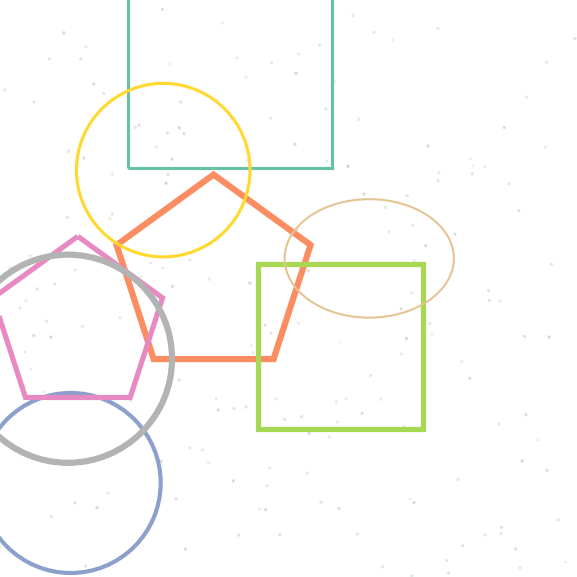[{"shape": "square", "thickness": 1.5, "radius": 0.88, "center": [0.398, 0.884]}, {"shape": "pentagon", "thickness": 3, "radius": 0.88, "center": [0.37, 0.52]}, {"shape": "circle", "thickness": 2, "radius": 0.78, "center": [0.122, 0.163]}, {"shape": "pentagon", "thickness": 2.5, "radius": 0.77, "center": [0.135, 0.436]}, {"shape": "square", "thickness": 2.5, "radius": 0.71, "center": [0.59, 0.399]}, {"shape": "circle", "thickness": 1.5, "radius": 0.75, "center": [0.283, 0.705]}, {"shape": "oval", "thickness": 1, "radius": 0.73, "center": [0.639, 0.552]}, {"shape": "circle", "thickness": 3, "radius": 0.9, "center": [0.118, 0.378]}]